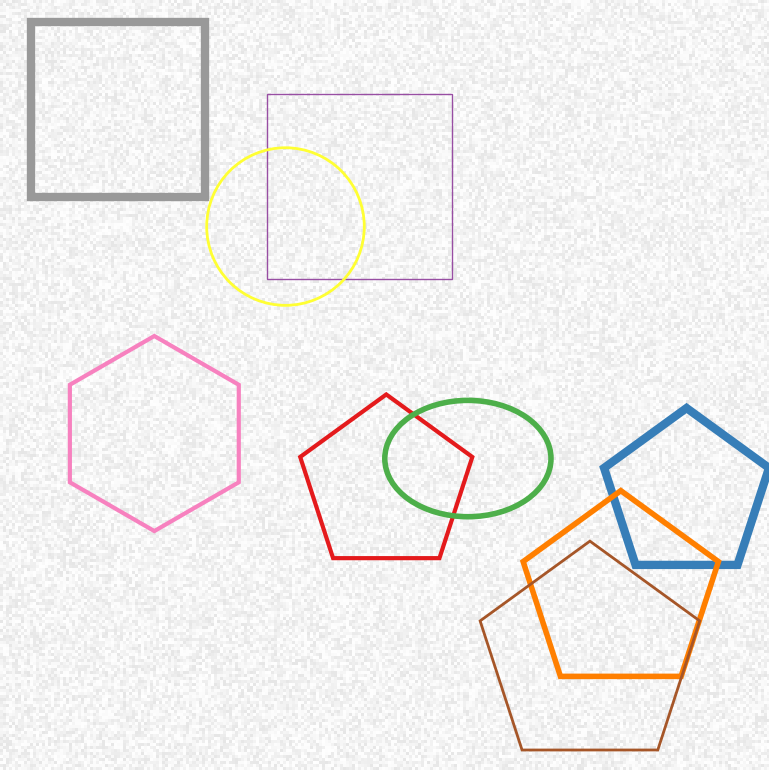[{"shape": "pentagon", "thickness": 1.5, "radius": 0.59, "center": [0.502, 0.37]}, {"shape": "pentagon", "thickness": 3, "radius": 0.56, "center": [0.892, 0.357]}, {"shape": "oval", "thickness": 2, "radius": 0.54, "center": [0.608, 0.404]}, {"shape": "square", "thickness": 0.5, "radius": 0.6, "center": [0.467, 0.758]}, {"shape": "pentagon", "thickness": 2, "radius": 0.67, "center": [0.806, 0.229]}, {"shape": "circle", "thickness": 1, "radius": 0.51, "center": [0.371, 0.706]}, {"shape": "pentagon", "thickness": 1, "radius": 0.75, "center": [0.766, 0.147]}, {"shape": "hexagon", "thickness": 1.5, "radius": 0.63, "center": [0.2, 0.437]}, {"shape": "square", "thickness": 3, "radius": 0.57, "center": [0.153, 0.858]}]